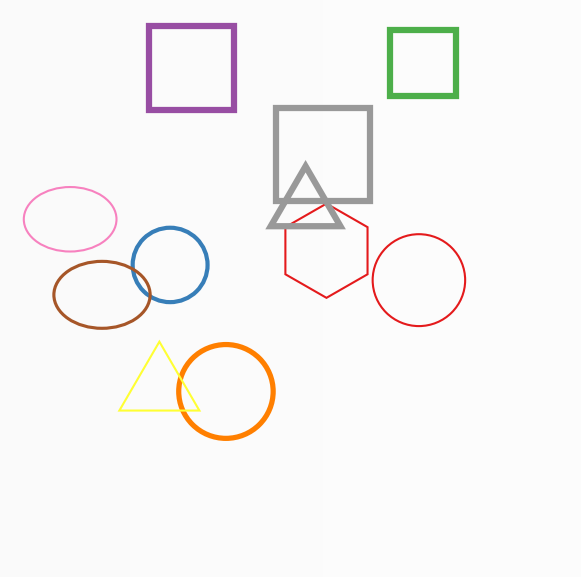[{"shape": "hexagon", "thickness": 1, "radius": 0.41, "center": [0.562, 0.565]}, {"shape": "circle", "thickness": 1, "radius": 0.4, "center": [0.721, 0.514]}, {"shape": "circle", "thickness": 2, "radius": 0.32, "center": [0.293, 0.54]}, {"shape": "square", "thickness": 3, "radius": 0.29, "center": [0.728, 0.89]}, {"shape": "square", "thickness": 3, "radius": 0.37, "center": [0.33, 0.881]}, {"shape": "circle", "thickness": 2.5, "radius": 0.41, "center": [0.389, 0.321]}, {"shape": "triangle", "thickness": 1, "radius": 0.4, "center": [0.274, 0.328]}, {"shape": "oval", "thickness": 1.5, "radius": 0.41, "center": [0.175, 0.489]}, {"shape": "oval", "thickness": 1, "radius": 0.4, "center": [0.121, 0.619]}, {"shape": "triangle", "thickness": 3, "radius": 0.35, "center": [0.526, 0.642]}, {"shape": "square", "thickness": 3, "radius": 0.41, "center": [0.555, 0.731]}]